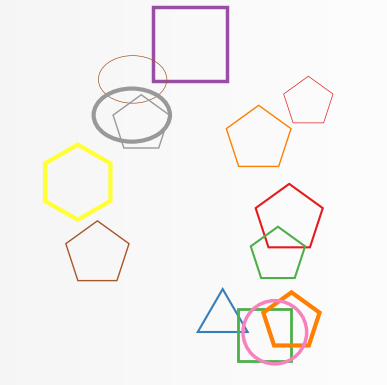[{"shape": "pentagon", "thickness": 0.5, "radius": 0.33, "center": [0.796, 0.735]}, {"shape": "pentagon", "thickness": 1.5, "radius": 0.46, "center": [0.746, 0.431]}, {"shape": "triangle", "thickness": 1.5, "radius": 0.37, "center": [0.575, 0.175]}, {"shape": "square", "thickness": 2, "radius": 0.34, "center": [0.682, 0.13]}, {"shape": "pentagon", "thickness": 1.5, "radius": 0.37, "center": [0.717, 0.337]}, {"shape": "square", "thickness": 2.5, "radius": 0.48, "center": [0.49, 0.886]}, {"shape": "pentagon", "thickness": 3, "radius": 0.38, "center": [0.752, 0.164]}, {"shape": "pentagon", "thickness": 1, "radius": 0.44, "center": [0.668, 0.639]}, {"shape": "hexagon", "thickness": 3, "radius": 0.49, "center": [0.201, 0.527]}, {"shape": "pentagon", "thickness": 1, "radius": 0.43, "center": [0.251, 0.341]}, {"shape": "oval", "thickness": 0.5, "radius": 0.44, "center": [0.342, 0.794]}, {"shape": "circle", "thickness": 2.5, "radius": 0.41, "center": [0.709, 0.137]}, {"shape": "oval", "thickness": 3, "radius": 0.49, "center": [0.34, 0.701]}, {"shape": "pentagon", "thickness": 1, "radius": 0.38, "center": [0.365, 0.677]}]